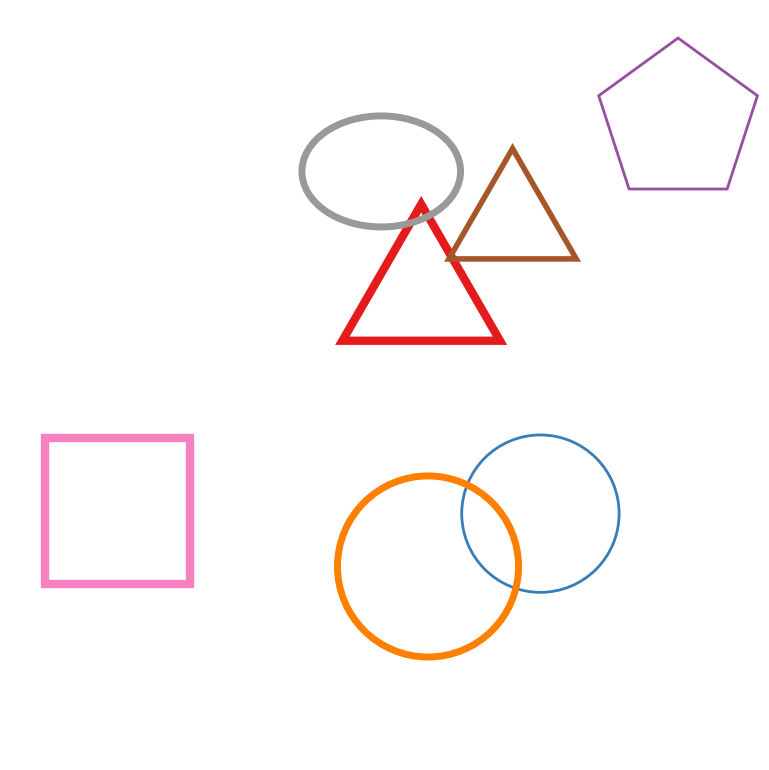[{"shape": "triangle", "thickness": 3, "radius": 0.59, "center": [0.547, 0.617]}, {"shape": "circle", "thickness": 1, "radius": 0.51, "center": [0.702, 0.333]}, {"shape": "pentagon", "thickness": 1, "radius": 0.54, "center": [0.881, 0.842]}, {"shape": "circle", "thickness": 2.5, "radius": 0.59, "center": [0.556, 0.264]}, {"shape": "triangle", "thickness": 2, "radius": 0.48, "center": [0.666, 0.711]}, {"shape": "square", "thickness": 3, "radius": 0.47, "center": [0.153, 0.336]}, {"shape": "oval", "thickness": 2.5, "radius": 0.52, "center": [0.495, 0.777]}]